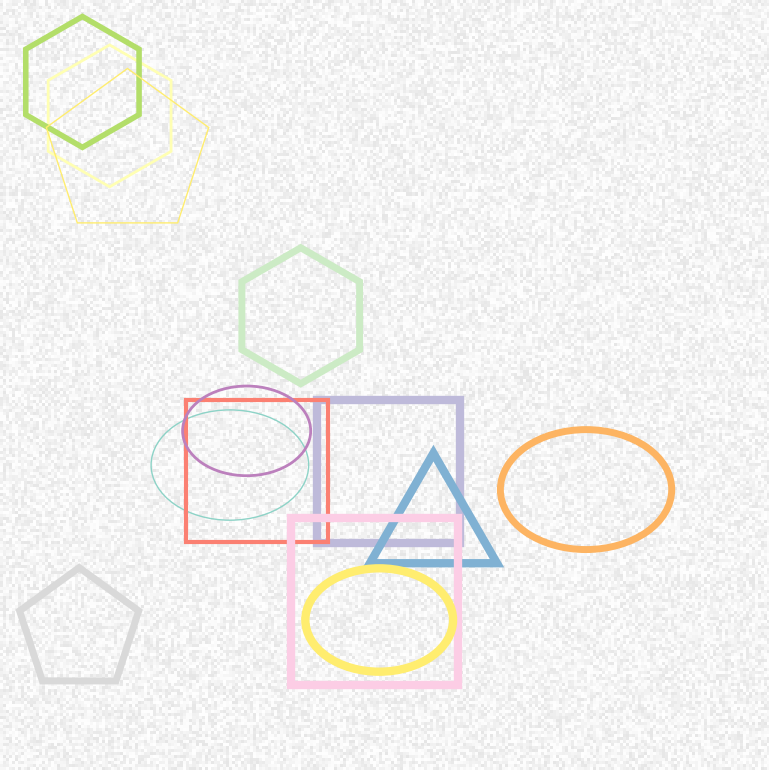[{"shape": "oval", "thickness": 0.5, "radius": 0.51, "center": [0.299, 0.396]}, {"shape": "hexagon", "thickness": 1, "radius": 0.46, "center": [0.142, 0.85]}, {"shape": "square", "thickness": 3, "radius": 0.46, "center": [0.504, 0.387]}, {"shape": "square", "thickness": 1.5, "radius": 0.46, "center": [0.333, 0.388]}, {"shape": "triangle", "thickness": 3, "radius": 0.48, "center": [0.563, 0.316]}, {"shape": "oval", "thickness": 2.5, "radius": 0.56, "center": [0.761, 0.364]}, {"shape": "hexagon", "thickness": 2, "radius": 0.42, "center": [0.107, 0.894]}, {"shape": "square", "thickness": 3, "radius": 0.54, "center": [0.486, 0.219]}, {"shape": "pentagon", "thickness": 2.5, "radius": 0.41, "center": [0.103, 0.181]}, {"shape": "oval", "thickness": 1, "radius": 0.42, "center": [0.32, 0.44]}, {"shape": "hexagon", "thickness": 2.5, "radius": 0.44, "center": [0.391, 0.59]}, {"shape": "oval", "thickness": 3, "radius": 0.48, "center": [0.492, 0.195]}, {"shape": "pentagon", "thickness": 0.5, "radius": 0.55, "center": [0.166, 0.8]}]